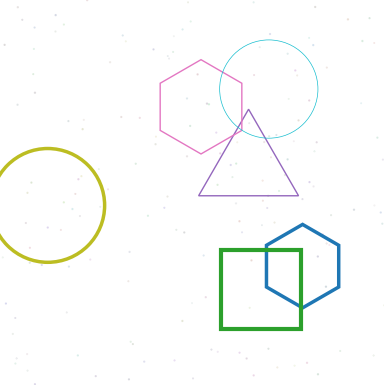[{"shape": "hexagon", "thickness": 2.5, "radius": 0.54, "center": [0.786, 0.309]}, {"shape": "square", "thickness": 3, "radius": 0.52, "center": [0.678, 0.248]}, {"shape": "triangle", "thickness": 1, "radius": 0.75, "center": [0.646, 0.566]}, {"shape": "hexagon", "thickness": 1, "radius": 0.61, "center": [0.522, 0.723]}, {"shape": "circle", "thickness": 2.5, "radius": 0.74, "center": [0.124, 0.466]}, {"shape": "circle", "thickness": 0.5, "radius": 0.64, "center": [0.698, 0.769]}]